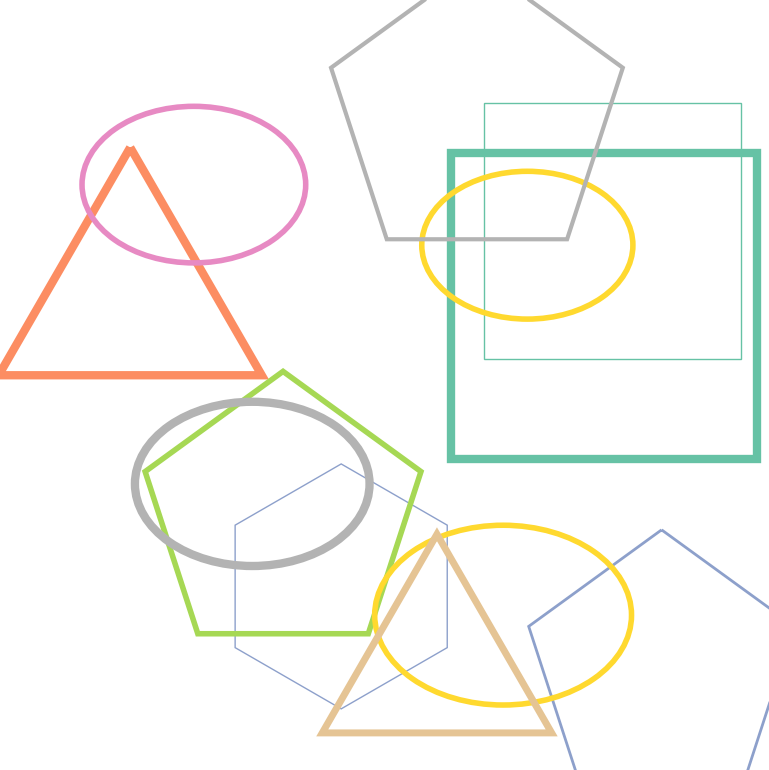[{"shape": "square", "thickness": 0.5, "radius": 0.83, "center": [0.795, 0.7]}, {"shape": "square", "thickness": 3, "radius": 0.99, "center": [0.785, 0.603]}, {"shape": "triangle", "thickness": 3, "radius": 0.99, "center": [0.169, 0.611]}, {"shape": "pentagon", "thickness": 1, "radius": 0.91, "center": [0.859, 0.13]}, {"shape": "hexagon", "thickness": 0.5, "radius": 0.8, "center": [0.443, 0.238]}, {"shape": "oval", "thickness": 2, "radius": 0.73, "center": [0.252, 0.76]}, {"shape": "pentagon", "thickness": 2, "radius": 0.94, "center": [0.368, 0.329]}, {"shape": "oval", "thickness": 2, "radius": 0.83, "center": [0.653, 0.201]}, {"shape": "oval", "thickness": 2, "radius": 0.69, "center": [0.685, 0.682]}, {"shape": "triangle", "thickness": 2.5, "radius": 0.86, "center": [0.567, 0.134]}, {"shape": "oval", "thickness": 3, "radius": 0.76, "center": [0.328, 0.372]}, {"shape": "pentagon", "thickness": 1.5, "radius": 1.0, "center": [0.619, 0.85]}]